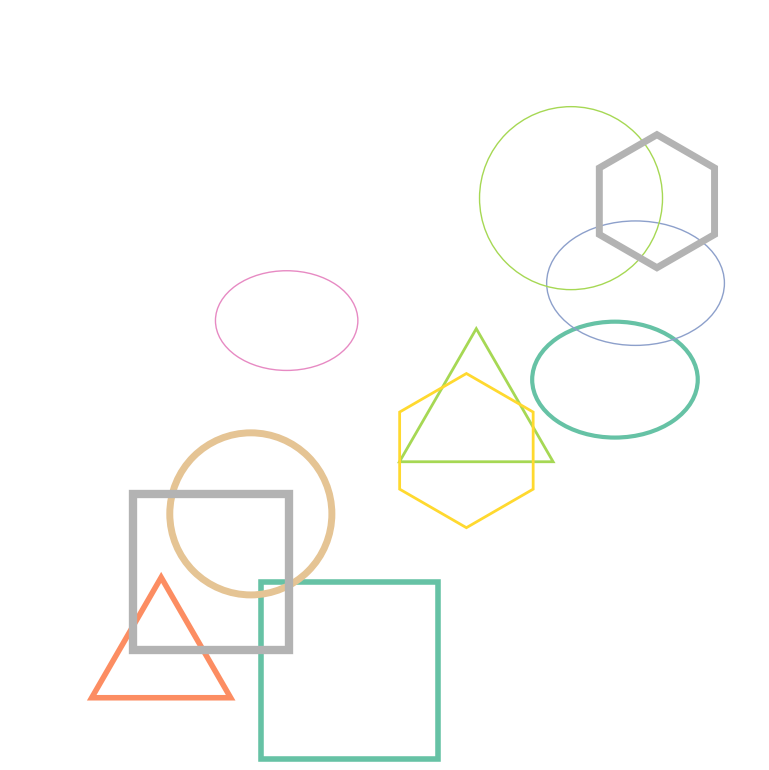[{"shape": "square", "thickness": 2, "radius": 0.58, "center": [0.454, 0.129]}, {"shape": "oval", "thickness": 1.5, "radius": 0.54, "center": [0.799, 0.507]}, {"shape": "triangle", "thickness": 2, "radius": 0.52, "center": [0.209, 0.146]}, {"shape": "oval", "thickness": 0.5, "radius": 0.58, "center": [0.825, 0.632]}, {"shape": "oval", "thickness": 0.5, "radius": 0.46, "center": [0.372, 0.584]}, {"shape": "circle", "thickness": 0.5, "radius": 0.59, "center": [0.742, 0.743]}, {"shape": "triangle", "thickness": 1, "radius": 0.58, "center": [0.619, 0.458]}, {"shape": "hexagon", "thickness": 1, "radius": 0.5, "center": [0.606, 0.415]}, {"shape": "circle", "thickness": 2.5, "radius": 0.53, "center": [0.326, 0.333]}, {"shape": "square", "thickness": 3, "radius": 0.51, "center": [0.274, 0.257]}, {"shape": "hexagon", "thickness": 2.5, "radius": 0.43, "center": [0.853, 0.739]}]